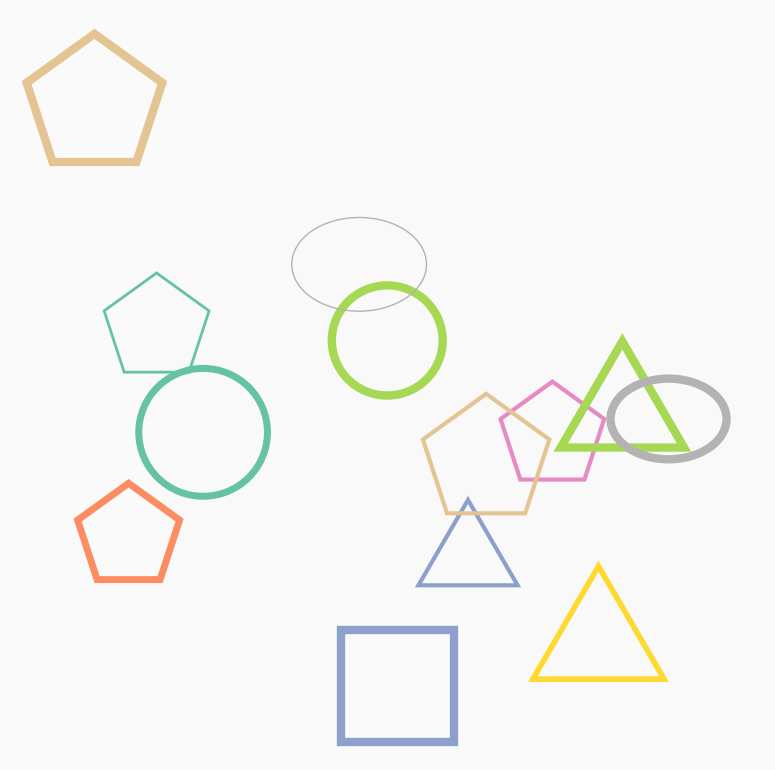[{"shape": "pentagon", "thickness": 1, "radius": 0.36, "center": [0.202, 0.574]}, {"shape": "circle", "thickness": 2.5, "radius": 0.42, "center": [0.262, 0.439]}, {"shape": "pentagon", "thickness": 2.5, "radius": 0.35, "center": [0.166, 0.303]}, {"shape": "square", "thickness": 3, "radius": 0.36, "center": [0.513, 0.109]}, {"shape": "triangle", "thickness": 1.5, "radius": 0.37, "center": [0.604, 0.277]}, {"shape": "pentagon", "thickness": 1.5, "radius": 0.35, "center": [0.713, 0.434]}, {"shape": "circle", "thickness": 3, "radius": 0.36, "center": [0.5, 0.558]}, {"shape": "triangle", "thickness": 3, "radius": 0.46, "center": [0.803, 0.465]}, {"shape": "triangle", "thickness": 2, "radius": 0.49, "center": [0.772, 0.167]}, {"shape": "pentagon", "thickness": 3, "radius": 0.46, "center": [0.122, 0.864]}, {"shape": "pentagon", "thickness": 1.5, "radius": 0.43, "center": [0.627, 0.403]}, {"shape": "oval", "thickness": 0.5, "radius": 0.43, "center": [0.463, 0.657]}, {"shape": "oval", "thickness": 3, "radius": 0.37, "center": [0.863, 0.456]}]